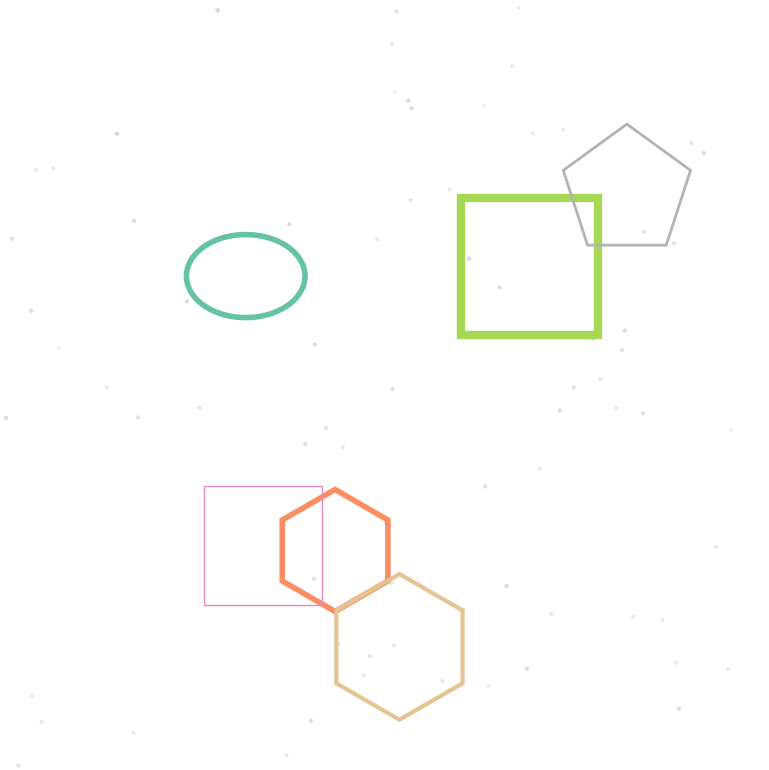[{"shape": "oval", "thickness": 2, "radius": 0.39, "center": [0.319, 0.641]}, {"shape": "hexagon", "thickness": 2, "radius": 0.4, "center": [0.435, 0.285]}, {"shape": "square", "thickness": 0.5, "radius": 0.39, "center": [0.342, 0.292]}, {"shape": "square", "thickness": 3, "radius": 0.44, "center": [0.688, 0.654]}, {"shape": "hexagon", "thickness": 1.5, "radius": 0.47, "center": [0.519, 0.16]}, {"shape": "pentagon", "thickness": 1, "radius": 0.43, "center": [0.814, 0.752]}]